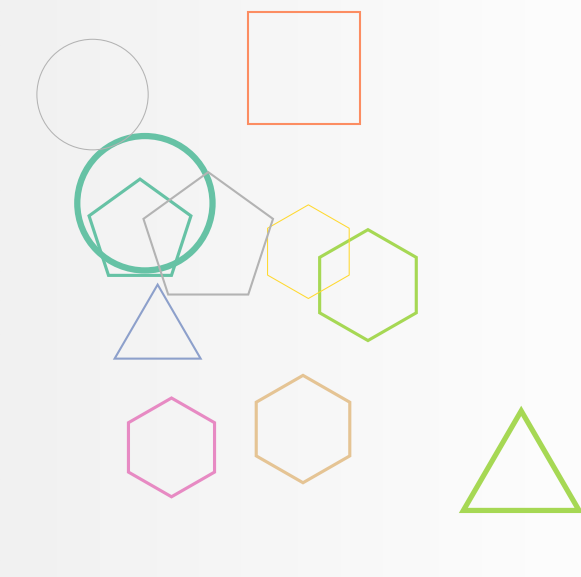[{"shape": "pentagon", "thickness": 1.5, "radius": 0.46, "center": [0.241, 0.597]}, {"shape": "circle", "thickness": 3, "radius": 0.58, "center": [0.249, 0.647]}, {"shape": "square", "thickness": 1, "radius": 0.49, "center": [0.523, 0.882]}, {"shape": "triangle", "thickness": 1, "radius": 0.43, "center": [0.271, 0.421]}, {"shape": "hexagon", "thickness": 1.5, "radius": 0.43, "center": [0.295, 0.224]}, {"shape": "hexagon", "thickness": 1.5, "radius": 0.48, "center": [0.633, 0.505]}, {"shape": "triangle", "thickness": 2.5, "radius": 0.57, "center": [0.897, 0.173]}, {"shape": "hexagon", "thickness": 0.5, "radius": 0.41, "center": [0.531, 0.563]}, {"shape": "hexagon", "thickness": 1.5, "radius": 0.46, "center": [0.521, 0.256]}, {"shape": "circle", "thickness": 0.5, "radius": 0.48, "center": [0.159, 0.835]}, {"shape": "pentagon", "thickness": 1, "radius": 0.59, "center": [0.358, 0.584]}]